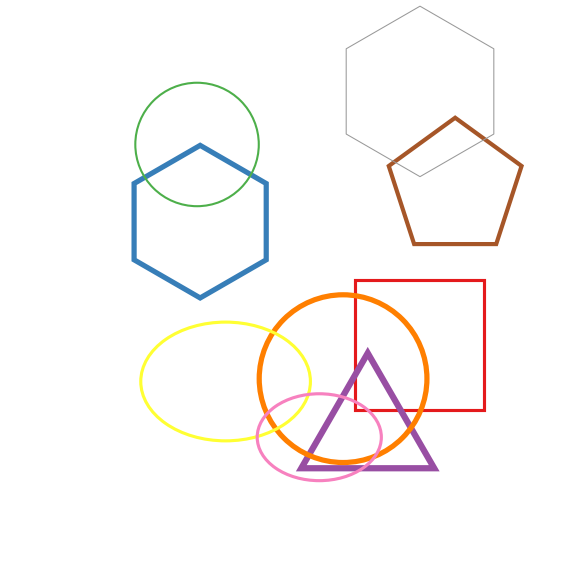[{"shape": "square", "thickness": 1.5, "radius": 0.56, "center": [0.726, 0.402]}, {"shape": "hexagon", "thickness": 2.5, "radius": 0.66, "center": [0.347, 0.615]}, {"shape": "circle", "thickness": 1, "radius": 0.53, "center": [0.341, 0.749]}, {"shape": "triangle", "thickness": 3, "radius": 0.66, "center": [0.637, 0.255]}, {"shape": "circle", "thickness": 2.5, "radius": 0.73, "center": [0.594, 0.343]}, {"shape": "oval", "thickness": 1.5, "radius": 0.73, "center": [0.391, 0.339]}, {"shape": "pentagon", "thickness": 2, "radius": 0.6, "center": [0.788, 0.674]}, {"shape": "oval", "thickness": 1.5, "radius": 0.54, "center": [0.553, 0.242]}, {"shape": "hexagon", "thickness": 0.5, "radius": 0.74, "center": [0.727, 0.841]}]